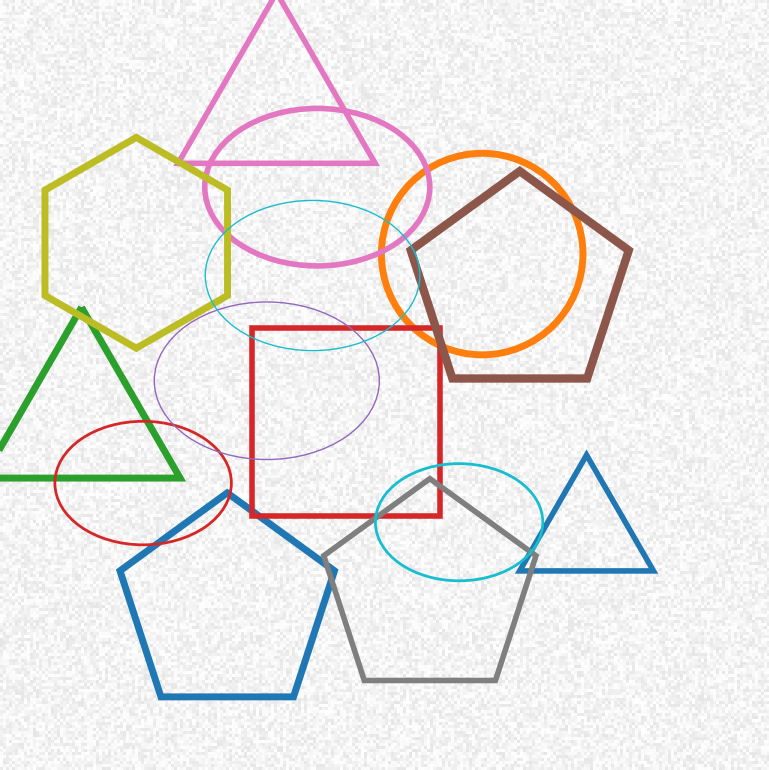[{"shape": "pentagon", "thickness": 2.5, "radius": 0.73, "center": [0.295, 0.213]}, {"shape": "triangle", "thickness": 2, "radius": 0.5, "center": [0.762, 0.309]}, {"shape": "circle", "thickness": 2.5, "radius": 0.65, "center": [0.626, 0.67]}, {"shape": "triangle", "thickness": 2.5, "radius": 0.74, "center": [0.106, 0.453]}, {"shape": "oval", "thickness": 1, "radius": 0.57, "center": [0.186, 0.373]}, {"shape": "square", "thickness": 2, "radius": 0.61, "center": [0.449, 0.452]}, {"shape": "oval", "thickness": 0.5, "radius": 0.73, "center": [0.347, 0.506]}, {"shape": "pentagon", "thickness": 3, "radius": 0.74, "center": [0.675, 0.629]}, {"shape": "oval", "thickness": 2, "radius": 0.73, "center": [0.412, 0.757]}, {"shape": "triangle", "thickness": 2, "radius": 0.74, "center": [0.359, 0.862]}, {"shape": "pentagon", "thickness": 2, "radius": 0.72, "center": [0.558, 0.233]}, {"shape": "hexagon", "thickness": 2.5, "radius": 0.68, "center": [0.177, 0.685]}, {"shape": "oval", "thickness": 1, "radius": 0.54, "center": [0.596, 0.322]}, {"shape": "oval", "thickness": 0.5, "radius": 0.7, "center": [0.406, 0.642]}]